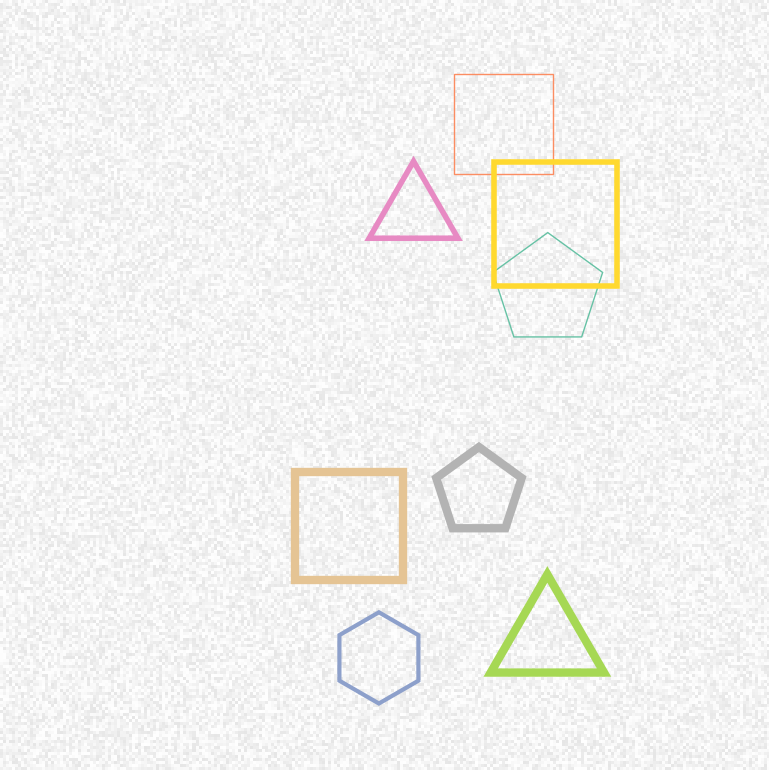[{"shape": "pentagon", "thickness": 0.5, "radius": 0.37, "center": [0.711, 0.623]}, {"shape": "square", "thickness": 0.5, "radius": 0.32, "center": [0.654, 0.839]}, {"shape": "hexagon", "thickness": 1.5, "radius": 0.3, "center": [0.492, 0.146]}, {"shape": "triangle", "thickness": 2, "radius": 0.33, "center": [0.537, 0.724]}, {"shape": "triangle", "thickness": 3, "radius": 0.42, "center": [0.711, 0.169]}, {"shape": "square", "thickness": 2, "radius": 0.4, "center": [0.721, 0.709]}, {"shape": "square", "thickness": 3, "radius": 0.35, "center": [0.454, 0.317]}, {"shape": "pentagon", "thickness": 3, "radius": 0.29, "center": [0.622, 0.361]}]